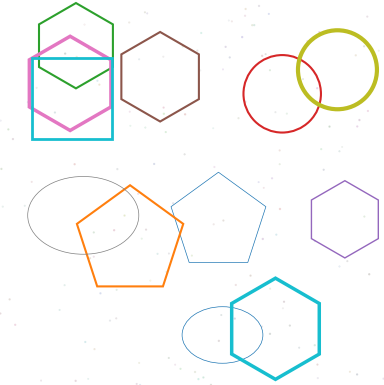[{"shape": "oval", "thickness": 0.5, "radius": 0.52, "center": [0.578, 0.13]}, {"shape": "pentagon", "thickness": 0.5, "radius": 0.65, "center": [0.567, 0.423]}, {"shape": "pentagon", "thickness": 1.5, "radius": 0.73, "center": [0.338, 0.374]}, {"shape": "hexagon", "thickness": 1.5, "radius": 0.55, "center": [0.197, 0.881]}, {"shape": "circle", "thickness": 1.5, "radius": 0.5, "center": [0.733, 0.756]}, {"shape": "hexagon", "thickness": 1, "radius": 0.5, "center": [0.896, 0.43]}, {"shape": "hexagon", "thickness": 1.5, "radius": 0.58, "center": [0.416, 0.801]}, {"shape": "hexagon", "thickness": 2.5, "radius": 0.61, "center": [0.182, 0.783]}, {"shape": "oval", "thickness": 0.5, "radius": 0.72, "center": [0.216, 0.441]}, {"shape": "circle", "thickness": 3, "radius": 0.51, "center": [0.877, 0.819]}, {"shape": "hexagon", "thickness": 2.5, "radius": 0.66, "center": [0.716, 0.146]}, {"shape": "square", "thickness": 2, "radius": 0.52, "center": [0.187, 0.745]}]